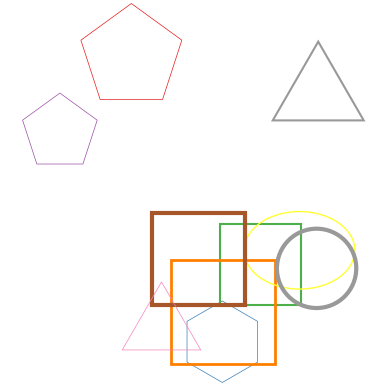[{"shape": "pentagon", "thickness": 0.5, "radius": 0.69, "center": [0.341, 0.853]}, {"shape": "hexagon", "thickness": 0.5, "radius": 0.53, "center": [0.577, 0.112]}, {"shape": "square", "thickness": 1.5, "radius": 0.53, "center": [0.677, 0.313]}, {"shape": "pentagon", "thickness": 0.5, "radius": 0.51, "center": [0.156, 0.656]}, {"shape": "square", "thickness": 2, "radius": 0.68, "center": [0.579, 0.19]}, {"shape": "oval", "thickness": 1, "radius": 0.72, "center": [0.778, 0.35]}, {"shape": "square", "thickness": 3, "radius": 0.6, "center": [0.516, 0.327]}, {"shape": "triangle", "thickness": 0.5, "radius": 0.59, "center": [0.419, 0.15]}, {"shape": "circle", "thickness": 3, "radius": 0.52, "center": [0.822, 0.303]}, {"shape": "triangle", "thickness": 1.5, "radius": 0.68, "center": [0.827, 0.755]}]